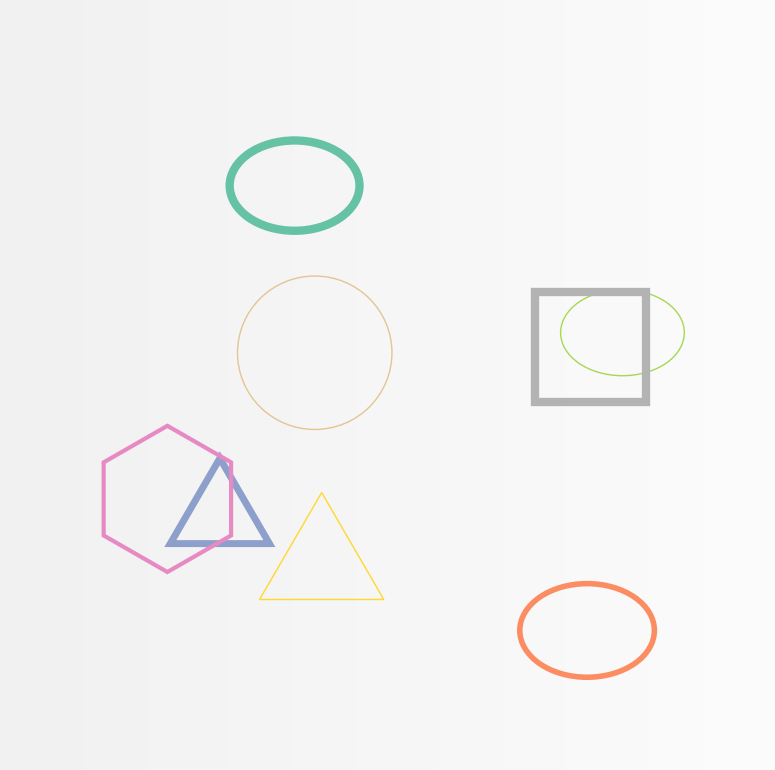[{"shape": "oval", "thickness": 3, "radius": 0.42, "center": [0.38, 0.759]}, {"shape": "oval", "thickness": 2, "radius": 0.43, "center": [0.758, 0.181]}, {"shape": "triangle", "thickness": 2.5, "radius": 0.37, "center": [0.284, 0.331]}, {"shape": "hexagon", "thickness": 1.5, "radius": 0.47, "center": [0.216, 0.352]}, {"shape": "oval", "thickness": 0.5, "radius": 0.4, "center": [0.803, 0.568]}, {"shape": "triangle", "thickness": 0.5, "radius": 0.46, "center": [0.415, 0.268]}, {"shape": "circle", "thickness": 0.5, "radius": 0.5, "center": [0.406, 0.542]}, {"shape": "square", "thickness": 3, "radius": 0.36, "center": [0.762, 0.55]}]